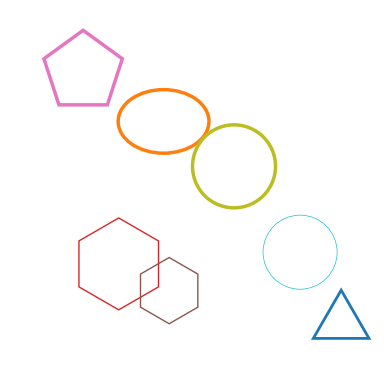[{"shape": "triangle", "thickness": 2, "radius": 0.42, "center": [0.886, 0.163]}, {"shape": "oval", "thickness": 2.5, "radius": 0.59, "center": [0.425, 0.685]}, {"shape": "hexagon", "thickness": 1, "radius": 0.6, "center": [0.308, 0.315]}, {"shape": "hexagon", "thickness": 1, "radius": 0.43, "center": [0.439, 0.245]}, {"shape": "pentagon", "thickness": 2.5, "radius": 0.54, "center": [0.216, 0.814]}, {"shape": "circle", "thickness": 2.5, "radius": 0.54, "center": [0.608, 0.568]}, {"shape": "circle", "thickness": 0.5, "radius": 0.48, "center": [0.779, 0.345]}]